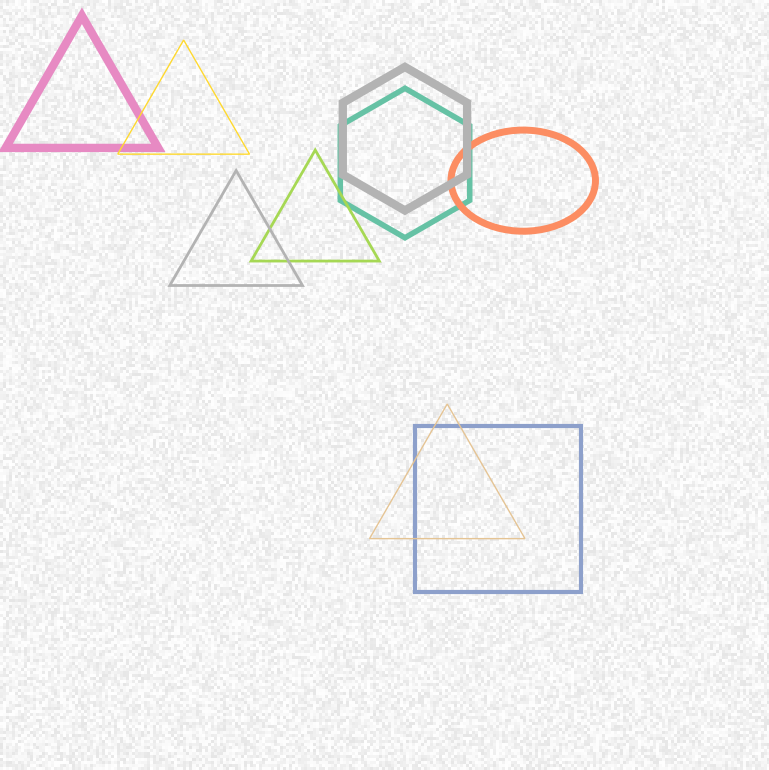[{"shape": "hexagon", "thickness": 2, "radius": 0.49, "center": [0.526, 0.788]}, {"shape": "oval", "thickness": 2.5, "radius": 0.47, "center": [0.68, 0.765]}, {"shape": "square", "thickness": 1.5, "radius": 0.54, "center": [0.647, 0.339]}, {"shape": "triangle", "thickness": 3, "radius": 0.57, "center": [0.106, 0.865]}, {"shape": "triangle", "thickness": 1, "radius": 0.48, "center": [0.409, 0.709]}, {"shape": "triangle", "thickness": 0.5, "radius": 0.49, "center": [0.238, 0.849]}, {"shape": "triangle", "thickness": 0.5, "radius": 0.58, "center": [0.581, 0.359]}, {"shape": "hexagon", "thickness": 3, "radius": 0.47, "center": [0.526, 0.82]}, {"shape": "triangle", "thickness": 1, "radius": 0.5, "center": [0.307, 0.679]}]